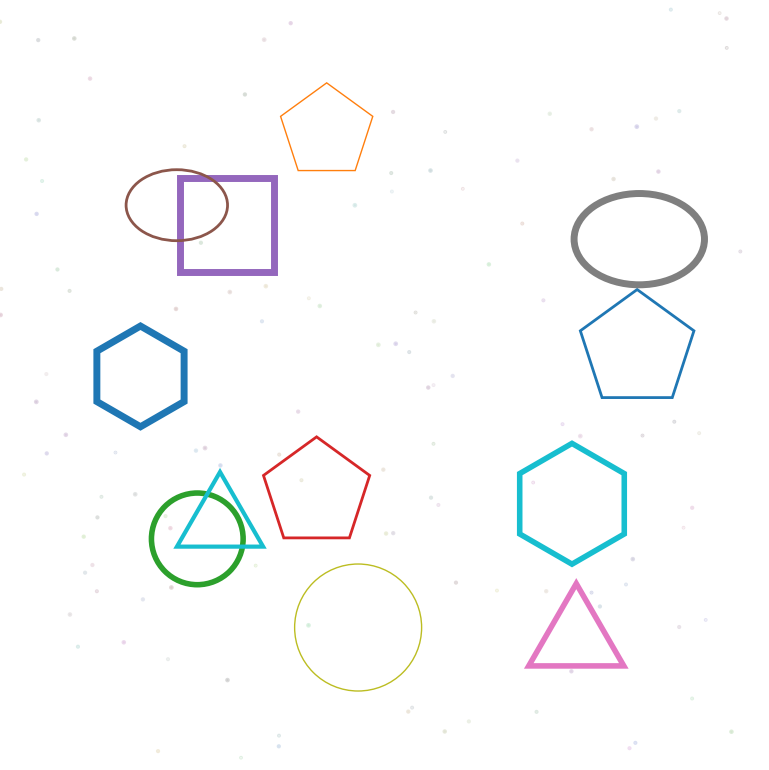[{"shape": "hexagon", "thickness": 2.5, "radius": 0.33, "center": [0.182, 0.511]}, {"shape": "pentagon", "thickness": 1, "radius": 0.39, "center": [0.827, 0.546]}, {"shape": "pentagon", "thickness": 0.5, "radius": 0.31, "center": [0.424, 0.829]}, {"shape": "circle", "thickness": 2, "radius": 0.3, "center": [0.256, 0.3]}, {"shape": "pentagon", "thickness": 1, "radius": 0.36, "center": [0.411, 0.36]}, {"shape": "square", "thickness": 2.5, "radius": 0.3, "center": [0.295, 0.708]}, {"shape": "oval", "thickness": 1, "radius": 0.33, "center": [0.23, 0.734]}, {"shape": "triangle", "thickness": 2, "radius": 0.36, "center": [0.748, 0.171]}, {"shape": "oval", "thickness": 2.5, "radius": 0.42, "center": [0.83, 0.689]}, {"shape": "circle", "thickness": 0.5, "radius": 0.41, "center": [0.465, 0.185]}, {"shape": "triangle", "thickness": 1.5, "radius": 0.32, "center": [0.286, 0.322]}, {"shape": "hexagon", "thickness": 2, "radius": 0.39, "center": [0.743, 0.346]}]